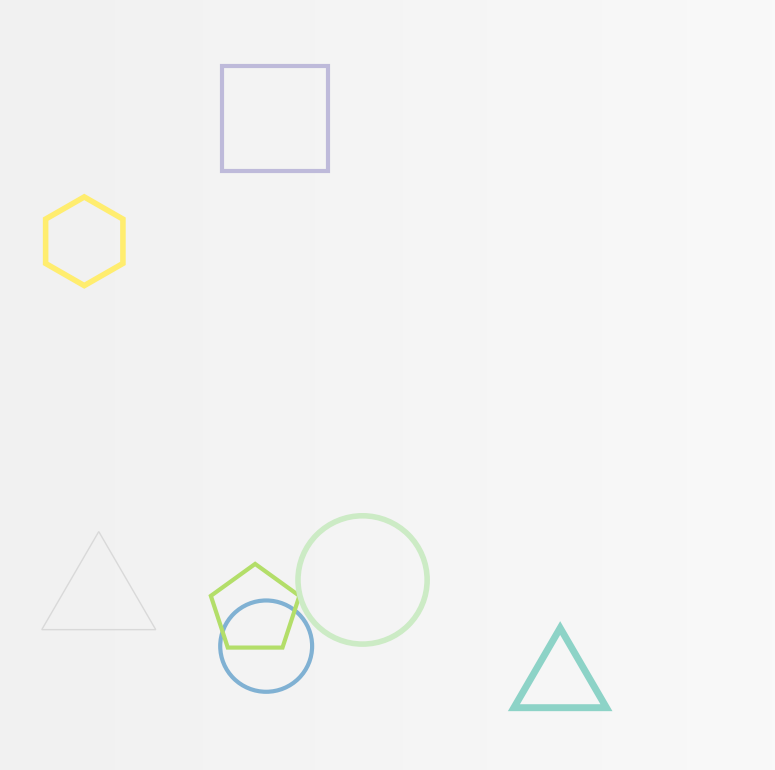[{"shape": "triangle", "thickness": 2.5, "radius": 0.34, "center": [0.723, 0.115]}, {"shape": "square", "thickness": 1.5, "radius": 0.34, "center": [0.355, 0.846]}, {"shape": "circle", "thickness": 1.5, "radius": 0.3, "center": [0.343, 0.161]}, {"shape": "pentagon", "thickness": 1.5, "radius": 0.3, "center": [0.329, 0.208]}, {"shape": "triangle", "thickness": 0.5, "radius": 0.42, "center": [0.127, 0.225]}, {"shape": "circle", "thickness": 2, "radius": 0.42, "center": [0.468, 0.247]}, {"shape": "hexagon", "thickness": 2, "radius": 0.29, "center": [0.109, 0.687]}]